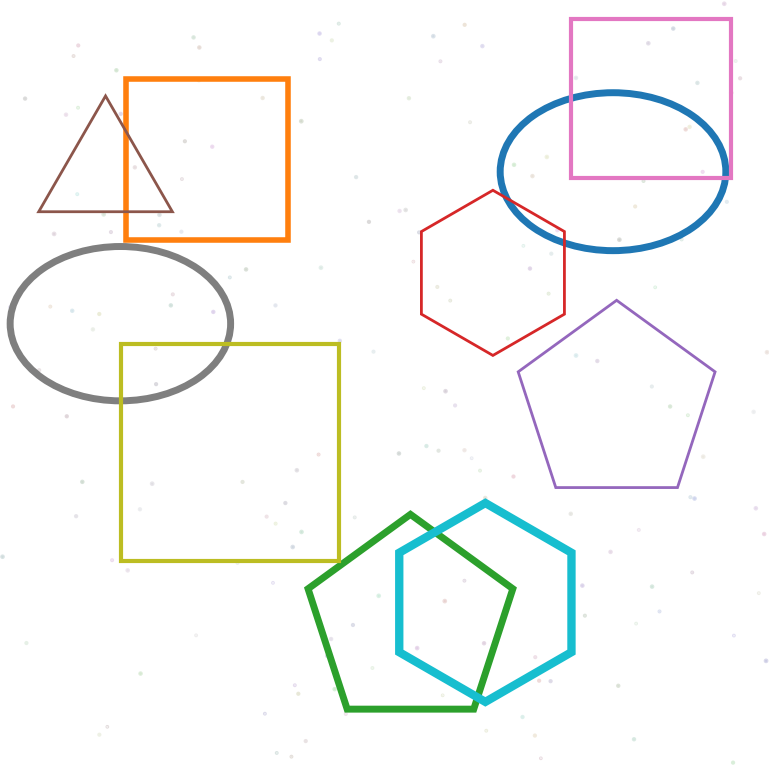[{"shape": "oval", "thickness": 2.5, "radius": 0.73, "center": [0.796, 0.777]}, {"shape": "square", "thickness": 2, "radius": 0.52, "center": [0.269, 0.793]}, {"shape": "pentagon", "thickness": 2.5, "radius": 0.7, "center": [0.533, 0.192]}, {"shape": "hexagon", "thickness": 1, "radius": 0.54, "center": [0.64, 0.646]}, {"shape": "pentagon", "thickness": 1, "radius": 0.67, "center": [0.801, 0.476]}, {"shape": "triangle", "thickness": 1, "radius": 0.5, "center": [0.137, 0.775]}, {"shape": "square", "thickness": 1.5, "radius": 0.52, "center": [0.846, 0.872]}, {"shape": "oval", "thickness": 2.5, "radius": 0.72, "center": [0.156, 0.58]}, {"shape": "square", "thickness": 1.5, "radius": 0.71, "center": [0.299, 0.413]}, {"shape": "hexagon", "thickness": 3, "radius": 0.65, "center": [0.63, 0.218]}]